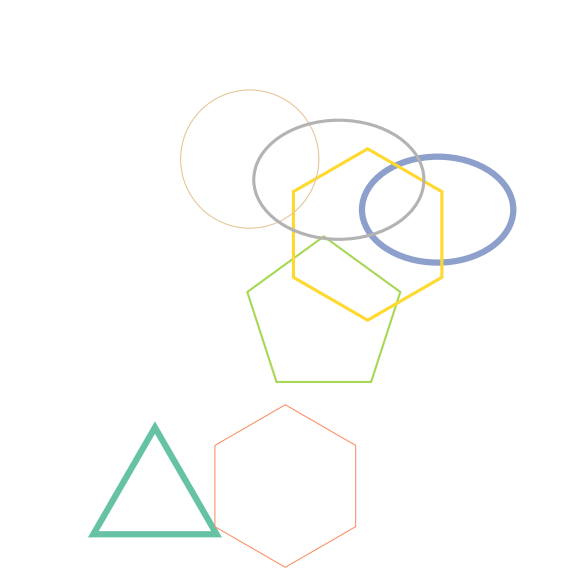[{"shape": "triangle", "thickness": 3, "radius": 0.62, "center": [0.268, 0.136]}, {"shape": "hexagon", "thickness": 0.5, "radius": 0.7, "center": [0.494, 0.158]}, {"shape": "oval", "thickness": 3, "radius": 0.66, "center": [0.758, 0.636]}, {"shape": "pentagon", "thickness": 1, "radius": 0.7, "center": [0.561, 0.45]}, {"shape": "hexagon", "thickness": 1.5, "radius": 0.74, "center": [0.637, 0.593]}, {"shape": "circle", "thickness": 0.5, "radius": 0.6, "center": [0.432, 0.724]}, {"shape": "oval", "thickness": 1.5, "radius": 0.74, "center": [0.587, 0.688]}]